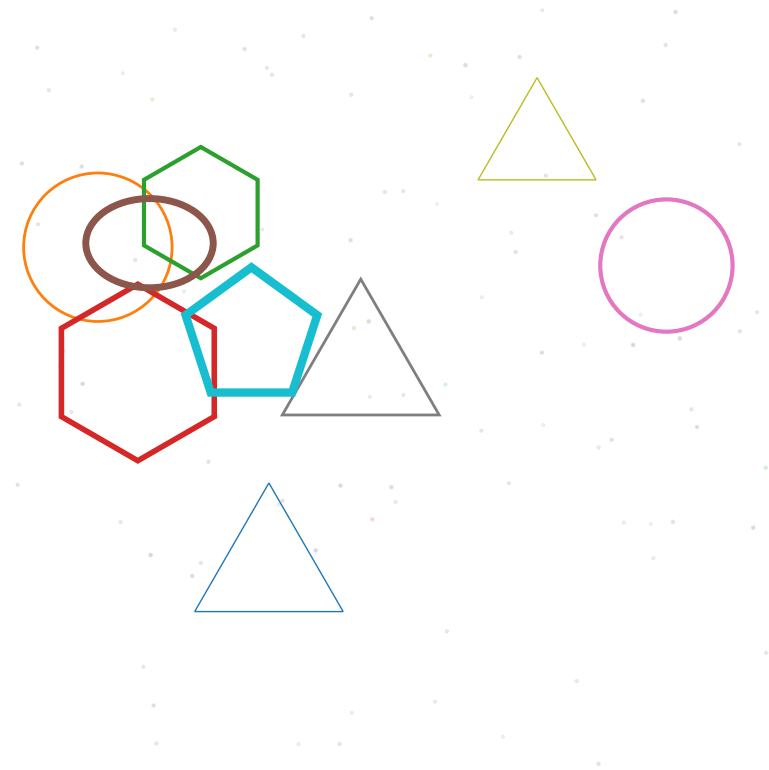[{"shape": "triangle", "thickness": 0.5, "radius": 0.56, "center": [0.349, 0.261]}, {"shape": "circle", "thickness": 1, "radius": 0.48, "center": [0.127, 0.679]}, {"shape": "hexagon", "thickness": 1.5, "radius": 0.43, "center": [0.261, 0.724]}, {"shape": "hexagon", "thickness": 2, "radius": 0.57, "center": [0.179, 0.516]}, {"shape": "oval", "thickness": 2.5, "radius": 0.41, "center": [0.194, 0.684]}, {"shape": "circle", "thickness": 1.5, "radius": 0.43, "center": [0.865, 0.655]}, {"shape": "triangle", "thickness": 1, "radius": 0.59, "center": [0.469, 0.52]}, {"shape": "triangle", "thickness": 0.5, "radius": 0.44, "center": [0.697, 0.811]}, {"shape": "pentagon", "thickness": 3, "radius": 0.45, "center": [0.327, 0.563]}]